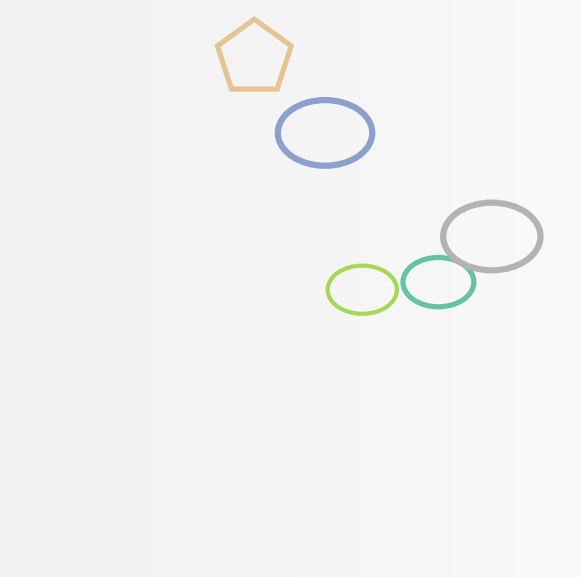[{"shape": "oval", "thickness": 2.5, "radius": 0.3, "center": [0.754, 0.511]}, {"shape": "oval", "thickness": 3, "radius": 0.41, "center": [0.559, 0.769]}, {"shape": "oval", "thickness": 2, "radius": 0.3, "center": [0.623, 0.497]}, {"shape": "pentagon", "thickness": 2.5, "radius": 0.33, "center": [0.438, 0.899]}, {"shape": "oval", "thickness": 3, "radius": 0.42, "center": [0.846, 0.59]}]